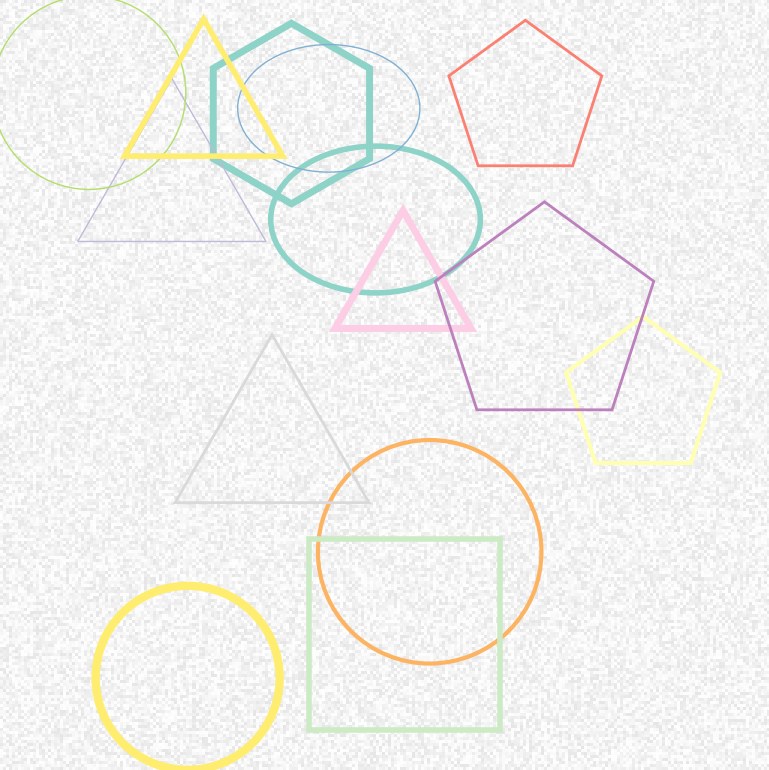[{"shape": "hexagon", "thickness": 2.5, "radius": 0.59, "center": [0.378, 0.853]}, {"shape": "oval", "thickness": 2, "radius": 0.68, "center": [0.488, 0.715]}, {"shape": "pentagon", "thickness": 1.5, "radius": 0.53, "center": [0.835, 0.484]}, {"shape": "triangle", "thickness": 0.5, "radius": 0.71, "center": [0.223, 0.757]}, {"shape": "pentagon", "thickness": 1, "radius": 0.52, "center": [0.682, 0.869]}, {"shape": "oval", "thickness": 0.5, "radius": 0.59, "center": [0.427, 0.859]}, {"shape": "circle", "thickness": 1.5, "radius": 0.73, "center": [0.558, 0.283]}, {"shape": "circle", "thickness": 0.5, "radius": 0.63, "center": [0.116, 0.88]}, {"shape": "triangle", "thickness": 2.5, "radius": 0.51, "center": [0.523, 0.624]}, {"shape": "triangle", "thickness": 1, "radius": 0.73, "center": [0.353, 0.42]}, {"shape": "pentagon", "thickness": 1, "radius": 0.75, "center": [0.707, 0.589]}, {"shape": "square", "thickness": 2, "radius": 0.62, "center": [0.525, 0.176]}, {"shape": "circle", "thickness": 3, "radius": 0.6, "center": [0.244, 0.12]}, {"shape": "triangle", "thickness": 2, "radius": 0.59, "center": [0.264, 0.857]}]